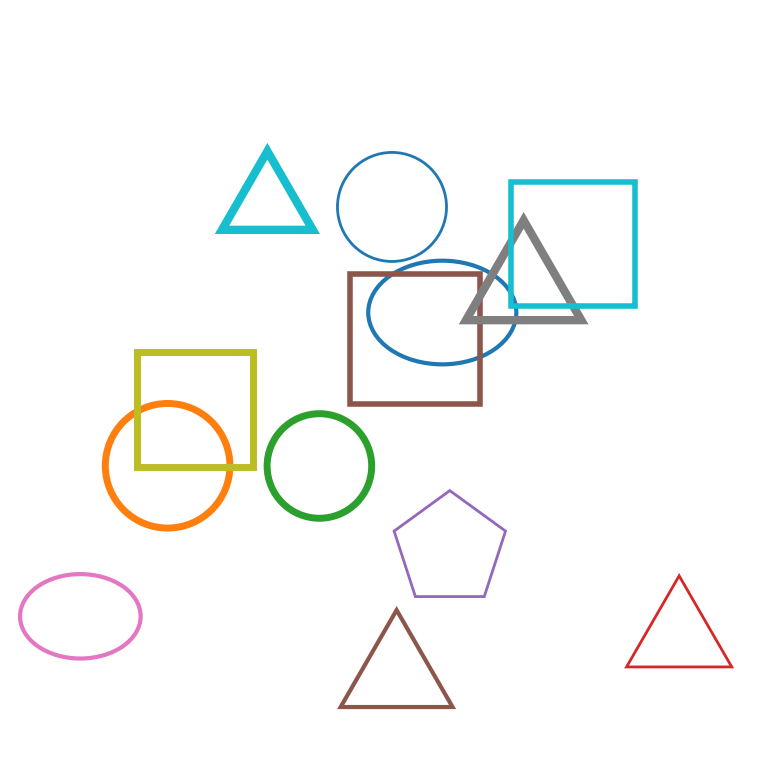[{"shape": "oval", "thickness": 1.5, "radius": 0.48, "center": [0.574, 0.594]}, {"shape": "circle", "thickness": 1, "radius": 0.35, "center": [0.509, 0.731]}, {"shape": "circle", "thickness": 2.5, "radius": 0.4, "center": [0.218, 0.395]}, {"shape": "circle", "thickness": 2.5, "radius": 0.34, "center": [0.415, 0.395]}, {"shape": "triangle", "thickness": 1, "radius": 0.39, "center": [0.882, 0.173]}, {"shape": "pentagon", "thickness": 1, "radius": 0.38, "center": [0.584, 0.287]}, {"shape": "triangle", "thickness": 1.5, "radius": 0.42, "center": [0.515, 0.124]}, {"shape": "square", "thickness": 2, "radius": 0.42, "center": [0.54, 0.559]}, {"shape": "oval", "thickness": 1.5, "radius": 0.39, "center": [0.104, 0.2]}, {"shape": "triangle", "thickness": 3, "radius": 0.43, "center": [0.68, 0.627]}, {"shape": "square", "thickness": 2.5, "radius": 0.37, "center": [0.253, 0.469]}, {"shape": "triangle", "thickness": 3, "radius": 0.34, "center": [0.347, 0.736]}, {"shape": "square", "thickness": 2, "radius": 0.4, "center": [0.744, 0.683]}]